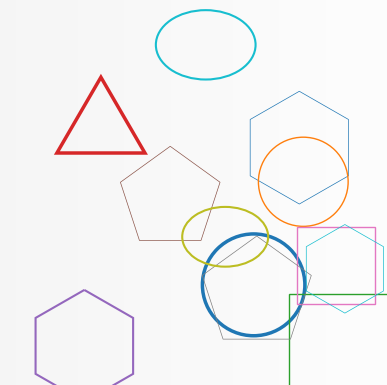[{"shape": "hexagon", "thickness": 0.5, "radius": 0.73, "center": [0.772, 0.616]}, {"shape": "circle", "thickness": 2.5, "radius": 0.66, "center": [0.655, 0.26]}, {"shape": "circle", "thickness": 1, "radius": 0.58, "center": [0.783, 0.528]}, {"shape": "square", "thickness": 1, "radius": 0.66, "center": [0.878, 0.104]}, {"shape": "triangle", "thickness": 2.5, "radius": 0.66, "center": [0.26, 0.668]}, {"shape": "hexagon", "thickness": 1.5, "radius": 0.73, "center": [0.218, 0.102]}, {"shape": "pentagon", "thickness": 0.5, "radius": 0.68, "center": [0.439, 0.485]}, {"shape": "square", "thickness": 1, "radius": 0.5, "center": [0.866, 0.31]}, {"shape": "pentagon", "thickness": 0.5, "radius": 0.74, "center": [0.663, 0.239]}, {"shape": "oval", "thickness": 1.5, "radius": 0.55, "center": [0.581, 0.385]}, {"shape": "hexagon", "thickness": 0.5, "radius": 0.58, "center": [0.89, 0.302]}, {"shape": "oval", "thickness": 1.5, "radius": 0.64, "center": [0.531, 0.884]}]